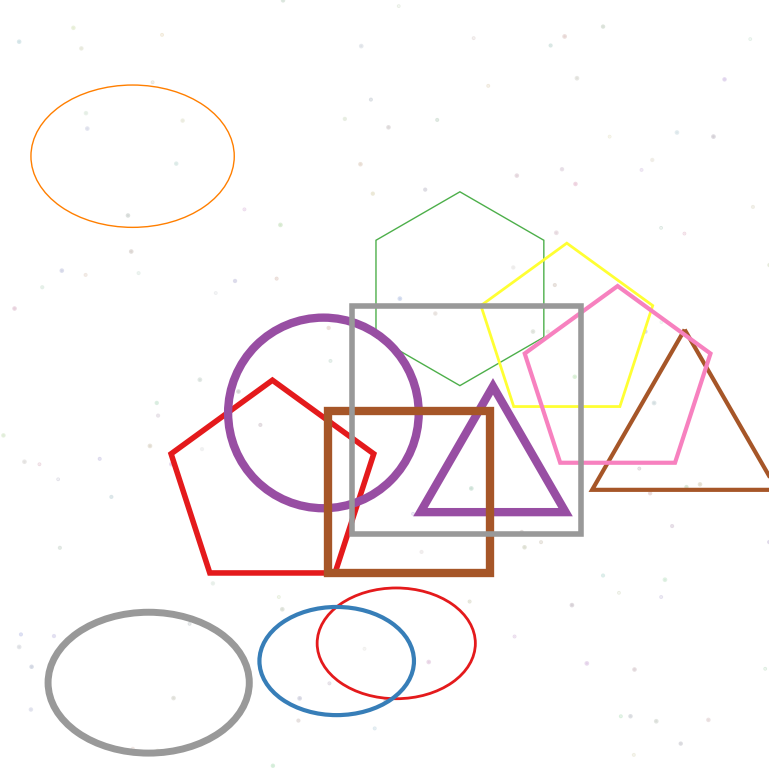[{"shape": "oval", "thickness": 1, "radius": 0.51, "center": [0.515, 0.164]}, {"shape": "pentagon", "thickness": 2, "radius": 0.69, "center": [0.354, 0.368]}, {"shape": "oval", "thickness": 1.5, "radius": 0.5, "center": [0.437, 0.142]}, {"shape": "hexagon", "thickness": 0.5, "radius": 0.63, "center": [0.597, 0.625]}, {"shape": "triangle", "thickness": 3, "radius": 0.54, "center": [0.64, 0.389]}, {"shape": "circle", "thickness": 3, "radius": 0.62, "center": [0.42, 0.464]}, {"shape": "oval", "thickness": 0.5, "radius": 0.66, "center": [0.172, 0.797]}, {"shape": "pentagon", "thickness": 1, "radius": 0.59, "center": [0.736, 0.567]}, {"shape": "triangle", "thickness": 1.5, "radius": 0.69, "center": [0.889, 0.433]}, {"shape": "square", "thickness": 3, "radius": 0.52, "center": [0.532, 0.361]}, {"shape": "pentagon", "thickness": 1.5, "radius": 0.63, "center": [0.802, 0.502]}, {"shape": "square", "thickness": 2, "radius": 0.74, "center": [0.606, 0.455]}, {"shape": "oval", "thickness": 2.5, "radius": 0.65, "center": [0.193, 0.113]}]